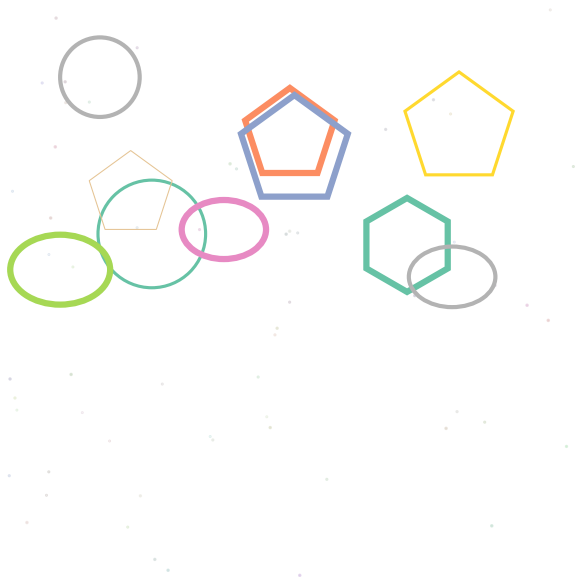[{"shape": "hexagon", "thickness": 3, "radius": 0.41, "center": [0.705, 0.575]}, {"shape": "circle", "thickness": 1.5, "radius": 0.47, "center": [0.263, 0.594]}, {"shape": "pentagon", "thickness": 3, "radius": 0.41, "center": [0.502, 0.765]}, {"shape": "pentagon", "thickness": 3, "radius": 0.49, "center": [0.51, 0.737]}, {"shape": "oval", "thickness": 3, "radius": 0.37, "center": [0.388, 0.602]}, {"shape": "oval", "thickness": 3, "radius": 0.43, "center": [0.104, 0.532]}, {"shape": "pentagon", "thickness": 1.5, "radius": 0.49, "center": [0.795, 0.776]}, {"shape": "pentagon", "thickness": 0.5, "radius": 0.38, "center": [0.226, 0.663]}, {"shape": "circle", "thickness": 2, "radius": 0.34, "center": [0.173, 0.865]}, {"shape": "oval", "thickness": 2, "radius": 0.37, "center": [0.783, 0.52]}]